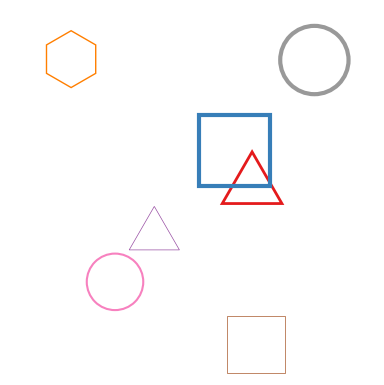[{"shape": "triangle", "thickness": 2, "radius": 0.45, "center": [0.655, 0.516]}, {"shape": "square", "thickness": 3, "radius": 0.46, "center": [0.609, 0.609]}, {"shape": "triangle", "thickness": 0.5, "radius": 0.38, "center": [0.401, 0.389]}, {"shape": "hexagon", "thickness": 1, "radius": 0.37, "center": [0.185, 0.846]}, {"shape": "square", "thickness": 0.5, "radius": 0.37, "center": [0.665, 0.105]}, {"shape": "circle", "thickness": 1.5, "radius": 0.37, "center": [0.299, 0.268]}, {"shape": "circle", "thickness": 3, "radius": 0.44, "center": [0.817, 0.844]}]